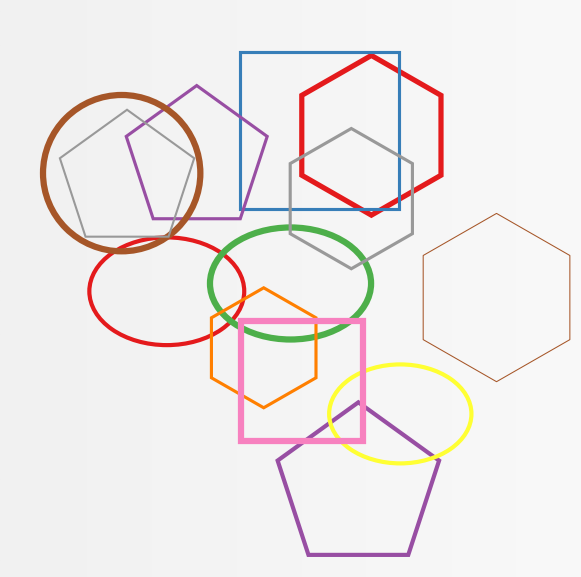[{"shape": "hexagon", "thickness": 2.5, "radius": 0.69, "center": [0.639, 0.765]}, {"shape": "oval", "thickness": 2, "radius": 0.67, "center": [0.287, 0.495]}, {"shape": "square", "thickness": 1.5, "radius": 0.68, "center": [0.549, 0.773]}, {"shape": "oval", "thickness": 3, "radius": 0.69, "center": [0.5, 0.508]}, {"shape": "pentagon", "thickness": 2, "radius": 0.73, "center": [0.617, 0.156]}, {"shape": "pentagon", "thickness": 1.5, "radius": 0.64, "center": [0.338, 0.723]}, {"shape": "hexagon", "thickness": 1.5, "radius": 0.52, "center": [0.454, 0.397]}, {"shape": "oval", "thickness": 2, "radius": 0.61, "center": [0.689, 0.282]}, {"shape": "circle", "thickness": 3, "radius": 0.68, "center": [0.209, 0.699]}, {"shape": "hexagon", "thickness": 0.5, "radius": 0.73, "center": [0.854, 0.484]}, {"shape": "square", "thickness": 3, "radius": 0.52, "center": [0.519, 0.339]}, {"shape": "pentagon", "thickness": 1, "radius": 0.61, "center": [0.219, 0.688]}, {"shape": "hexagon", "thickness": 1.5, "radius": 0.61, "center": [0.604, 0.655]}]